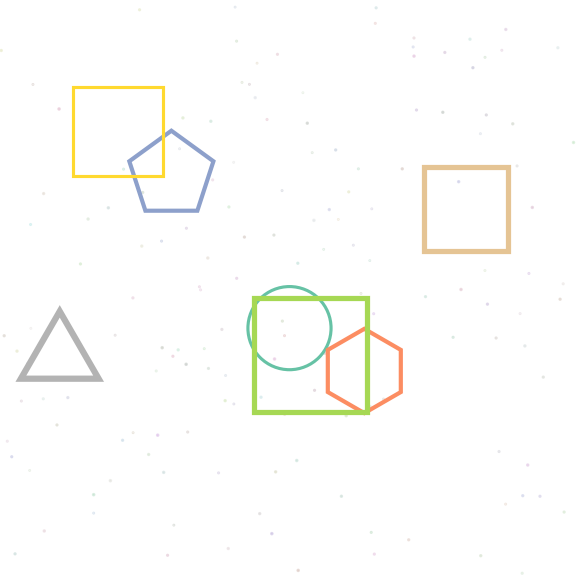[{"shape": "circle", "thickness": 1.5, "radius": 0.36, "center": [0.501, 0.431]}, {"shape": "hexagon", "thickness": 2, "radius": 0.36, "center": [0.631, 0.357]}, {"shape": "pentagon", "thickness": 2, "radius": 0.38, "center": [0.297, 0.696]}, {"shape": "square", "thickness": 2.5, "radius": 0.49, "center": [0.538, 0.384]}, {"shape": "square", "thickness": 1.5, "radius": 0.39, "center": [0.204, 0.771]}, {"shape": "square", "thickness": 2.5, "radius": 0.36, "center": [0.806, 0.637]}, {"shape": "triangle", "thickness": 3, "radius": 0.39, "center": [0.103, 0.382]}]